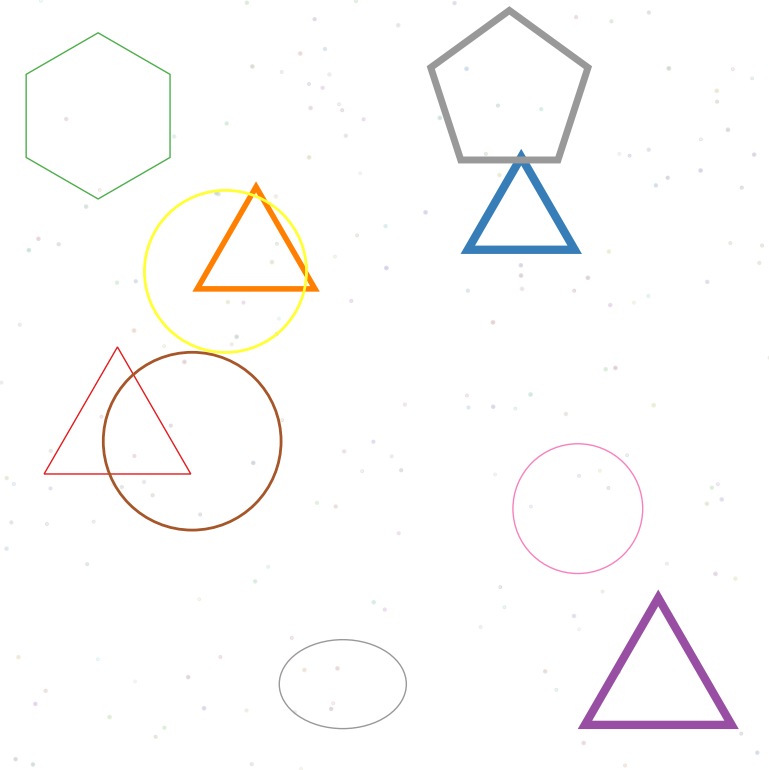[{"shape": "triangle", "thickness": 0.5, "radius": 0.55, "center": [0.153, 0.439]}, {"shape": "triangle", "thickness": 3, "radius": 0.4, "center": [0.677, 0.716]}, {"shape": "hexagon", "thickness": 0.5, "radius": 0.54, "center": [0.127, 0.849]}, {"shape": "triangle", "thickness": 3, "radius": 0.55, "center": [0.855, 0.114]}, {"shape": "triangle", "thickness": 2, "radius": 0.44, "center": [0.333, 0.669]}, {"shape": "circle", "thickness": 1, "radius": 0.53, "center": [0.293, 0.648]}, {"shape": "circle", "thickness": 1, "radius": 0.58, "center": [0.25, 0.427]}, {"shape": "circle", "thickness": 0.5, "radius": 0.42, "center": [0.75, 0.339]}, {"shape": "pentagon", "thickness": 2.5, "radius": 0.54, "center": [0.662, 0.879]}, {"shape": "oval", "thickness": 0.5, "radius": 0.41, "center": [0.445, 0.111]}]